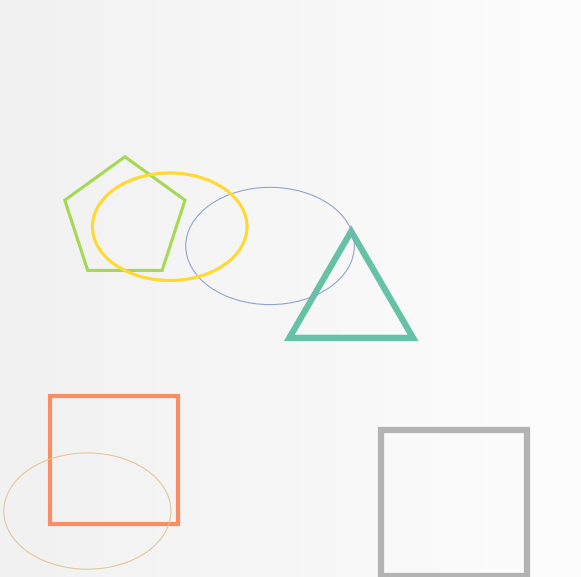[{"shape": "triangle", "thickness": 3, "radius": 0.61, "center": [0.604, 0.476]}, {"shape": "square", "thickness": 2, "radius": 0.55, "center": [0.196, 0.202]}, {"shape": "oval", "thickness": 0.5, "radius": 0.73, "center": [0.465, 0.573]}, {"shape": "pentagon", "thickness": 1.5, "radius": 0.54, "center": [0.215, 0.619]}, {"shape": "oval", "thickness": 1.5, "radius": 0.66, "center": [0.292, 0.607]}, {"shape": "oval", "thickness": 0.5, "radius": 0.72, "center": [0.15, 0.114]}, {"shape": "square", "thickness": 3, "radius": 0.63, "center": [0.781, 0.128]}]